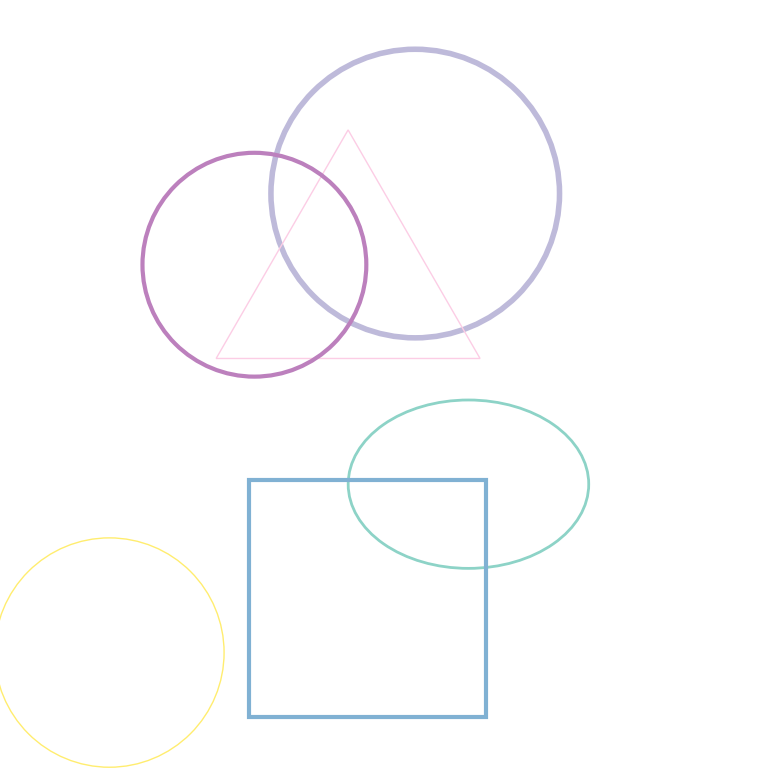[{"shape": "oval", "thickness": 1, "radius": 0.78, "center": [0.608, 0.371]}, {"shape": "circle", "thickness": 2, "radius": 0.94, "center": [0.539, 0.749]}, {"shape": "square", "thickness": 1.5, "radius": 0.77, "center": [0.477, 0.223]}, {"shape": "triangle", "thickness": 0.5, "radius": 0.99, "center": [0.452, 0.633]}, {"shape": "circle", "thickness": 1.5, "radius": 0.73, "center": [0.33, 0.656]}, {"shape": "circle", "thickness": 0.5, "radius": 0.74, "center": [0.142, 0.153]}]